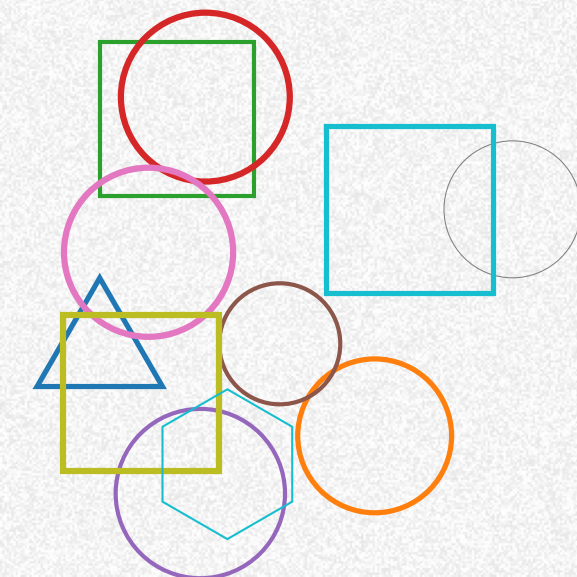[{"shape": "triangle", "thickness": 2.5, "radius": 0.63, "center": [0.173, 0.392]}, {"shape": "circle", "thickness": 2.5, "radius": 0.67, "center": [0.649, 0.244]}, {"shape": "square", "thickness": 2, "radius": 0.66, "center": [0.307, 0.793]}, {"shape": "circle", "thickness": 3, "radius": 0.73, "center": [0.356, 0.831]}, {"shape": "circle", "thickness": 2, "radius": 0.73, "center": [0.347, 0.145]}, {"shape": "circle", "thickness": 2, "radius": 0.52, "center": [0.484, 0.404]}, {"shape": "circle", "thickness": 3, "radius": 0.73, "center": [0.257, 0.562]}, {"shape": "circle", "thickness": 0.5, "radius": 0.59, "center": [0.887, 0.637]}, {"shape": "square", "thickness": 3, "radius": 0.68, "center": [0.243, 0.318]}, {"shape": "square", "thickness": 2.5, "radius": 0.73, "center": [0.709, 0.636]}, {"shape": "hexagon", "thickness": 1, "radius": 0.65, "center": [0.394, 0.195]}]